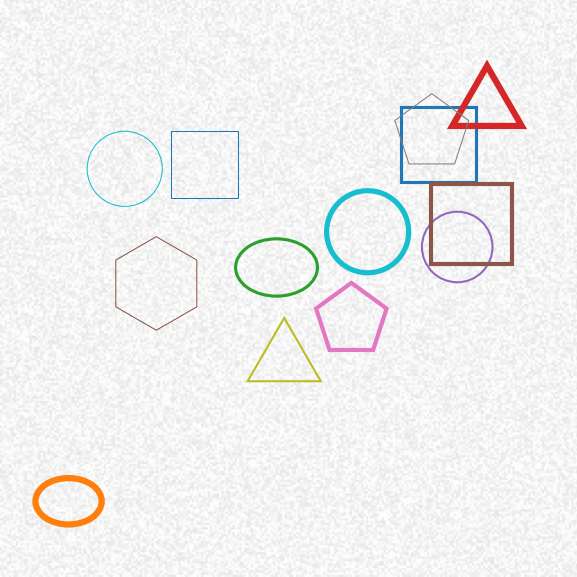[{"shape": "square", "thickness": 0.5, "radius": 0.29, "center": [0.355, 0.714]}, {"shape": "square", "thickness": 1.5, "radius": 0.33, "center": [0.76, 0.749]}, {"shape": "oval", "thickness": 3, "radius": 0.29, "center": [0.119, 0.131]}, {"shape": "oval", "thickness": 1.5, "radius": 0.35, "center": [0.479, 0.536]}, {"shape": "triangle", "thickness": 3, "radius": 0.35, "center": [0.843, 0.816]}, {"shape": "circle", "thickness": 1, "radius": 0.31, "center": [0.792, 0.571]}, {"shape": "square", "thickness": 2, "radius": 0.35, "center": [0.816, 0.611]}, {"shape": "hexagon", "thickness": 0.5, "radius": 0.4, "center": [0.271, 0.508]}, {"shape": "pentagon", "thickness": 2, "radius": 0.32, "center": [0.608, 0.445]}, {"shape": "pentagon", "thickness": 0.5, "radius": 0.34, "center": [0.748, 0.77]}, {"shape": "triangle", "thickness": 1, "radius": 0.37, "center": [0.492, 0.376]}, {"shape": "circle", "thickness": 0.5, "radius": 0.33, "center": [0.216, 0.707]}, {"shape": "circle", "thickness": 2.5, "radius": 0.36, "center": [0.637, 0.598]}]